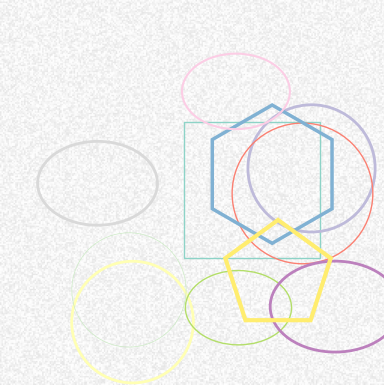[{"shape": "square", "thickness": 1, "radius": 0.89, "center": [0.654, 0.507]}, {"shape": "circle", "thickness": 2, "radius": 0.79, "center": [0.344, 0.163]}, {"shape": "circle", "thickness": 2, "radius": 0.83, "center": [0.809, 0.563]}, {"shape": "circle", "thickness": 1, "radius": 0.91, "center": [0.786, 0.498]}, {"shape": "hexagon", "thickness": 2.5, "radius": 0.9, "center": [0.707, 0.548]}, {"shape": "oval", "thickness": 1, "radius": 0.69, "center": [0.619, 0.201]}, {"shape": "oval", "thickness": 1.5, "radius": 0.7, "center": [0.613, 0.763]}, {"shape": "oval", "thickness": 2, "radius": 0.78, "center": [0.253, 0.524]}, {"shape": "oval", "thickness": 2, "radius": 0.84, "center": [0.87, 0.204]}, {"shape": "circle", "thickness": 0.5, "radius": 0.74, "center": [0.335, 0.247]}, {"shape": "pentagon", "thickness": 3, "radius": 0.72, "center": [0.722, 0.285]}]